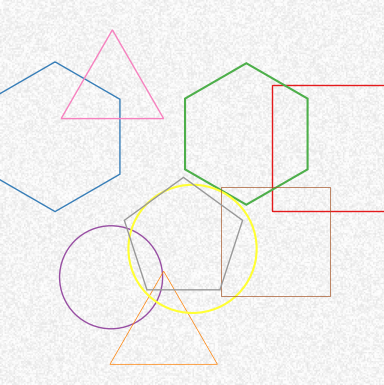[{"shape": "square", "thickness": 1, "radius": 0.82, "center": [0.872, 0.615]}, {"shape": "hexagon", "thickness": 1, "radius": 0.97, "center": [0.143, 0.645]}, {"shape": "hexagon", "thickness": 1.5, "radius": 0.92, "center": [0.64, 0.652]}, {"shape": "circle", "thickness": 1, "radius": 0.67, "center": [0.289, 0.28]}, {"shape": "triangle", "thickness": 0.5, "radius": 0.81, "center": [0.425, 0.134]}, {"shape": "circle", "thickness": 1.5, "radius": 0.83, "center": [0.5, 0.354]}, {"shape": "square", "thickness": 0.5, "radius": 0.71, "center": [0.716, 0.373]}, {"shape": "triangle", "thickness": 1, "radius": 0.77, "center": [0.292, 0.769]}, {"shape": "pentagon", "thickness": 1, "radius": 0.81, "center": [0.476, 0.378]}]